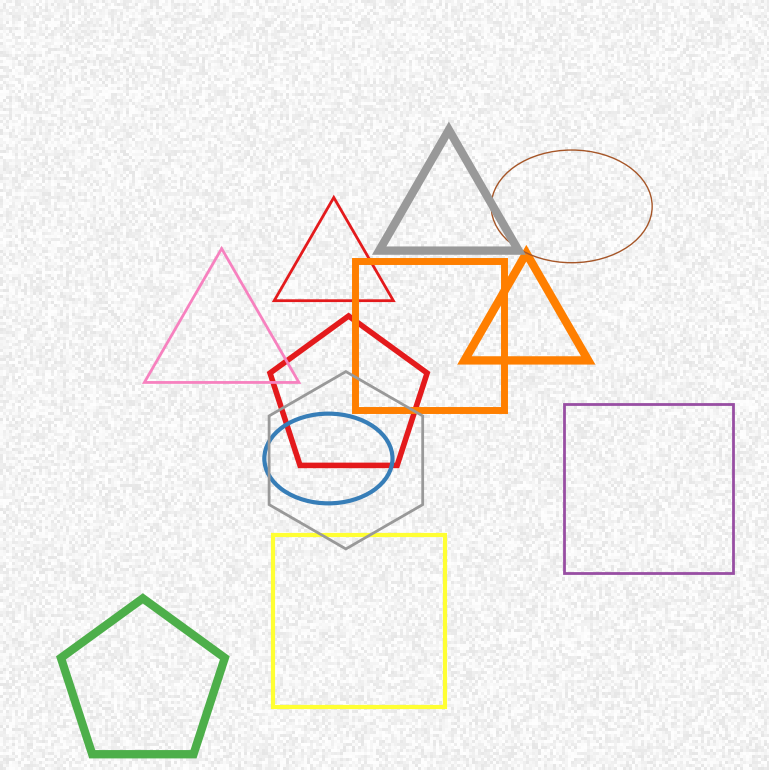[{"shape": "triangle", "thickness": 1, "radius": 0.45, "center": [0.433, 0.654]}, {"shape": "pentagon", "thickness": 2, "radius": 0.54, "center": [0.453, 0.482]}, {"shape": "oval", "thickness": 1.5, "radius": 0.42, "center": [0.427, 0.405]}, {"shape": "pentagon", "thickness": 3, "radius": 0.56, "center": [0.186, 0.111]}, {"shape": "square", "thickness": 1, "radius": 0.55, "center": [0.842, 0.366]}, {"shape": "triangle", "thickness": 3, "radius": 0.46, "center": [0.684, 0.578]}, {"shape": "square", "thickness": 2.5, "radius": 0.49, "center": [0.558, 0.565]}, {"shape": "square", "thickness": 1.5, "radius": 0.56, "center": [0.466, 0.194]}, {"shape": "oval", "thickness": 0.5, "radius": 0.52, "center": [0.742, 0.732]}, {"shape": "triangle", "thickness": 1, "radius": 0.58, "center": [0.288, 0.561]}, {"shape": "hexagon", "thickness": 1, "radius": 0.58, "center": [0.449, 0.402]}, {"shape": "triangle", "thickness": 3, "radius": 0.52, "center": [0.583, 0.727]}]